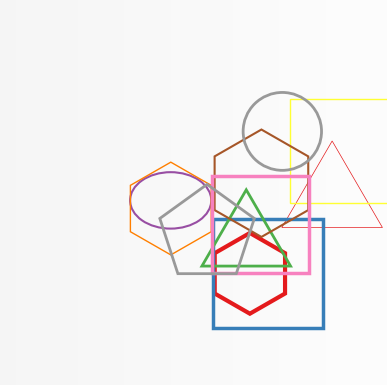[{"shape": "triangle", "thickness": 0.5, "radius": 0.75, "center": [0.857, 0.484]}, {"shape": "hexagon", "thickness": 3, "radius": 0.52, "center": [0.645, 0.29]}, {"shape": "square", "thickness": 2.5, "radius": 0.71, "center": [0.691, 0.29]}, {"shape": "triangle", "thickness": 2, "radius": 0.66, "center": [0.635, 0.375]}, {"shape": "oval", "thickness": 1.5, "radius": 0.52, "center": [0.44, 0.479]}, {"shape": "hexagon", "thickness": 1, "radius": 0.6, "center": [0.441, 0.458]}, {"shape": "square", "thickness": 1, "radius": 0.68, "center": [0.885, 0.608]}, {"shape": "hexagon", "thickness": 1.5, "radius": 0.7, "center": [0.675, 0.524]}, {"shape": "square", "thickness": 2.5, "radius": 0.63, "center": [0.671, 0.417]}, {"shape": "pentagon", "thickness": 2, "radius": 0.64, "center": [0.534, 0.393]}, {"shape": "circle", "thickness": 2, "radius": 0.51, "center": [0.729, 0.659]}]